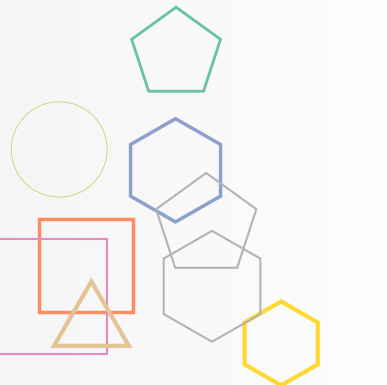[{"shape": "pentagon", "thickness": 2, "radius": 0.6, "center": [0.454, 0.861]}, {"shape": "square", "thickness": 2.5, "radius": 0.61, "center": [0.222, 0.31]}, {"shape": "hexagon", "thickness": 2.5, "radius": 0.67, "center": [0.453, 0.558]}, {"shape": "square", "thickness": 1.5, "radius": 0.75, "center": [0.126, 0.23]}, {"shape": "circle", "thickness": 0.5, "radius": 0.62, "center": [0.153, 0.612]}, {"shape": "hexagon", "thickness": 3, "radius": 0.54, "center": [0.726, 0.108]}, {"shape": "triangle", "thickness": 3, "radius": 0.56, "center": [0.236, 0.157]}, {"shape": "hexagon", "thickness": 1.5, "radius": 0.72, "center": [0.547, 0.256]}, {"shape": "pentagon", "thickness": 1.5, "radius": 0.68, "center": [0.532, 0.415]}]